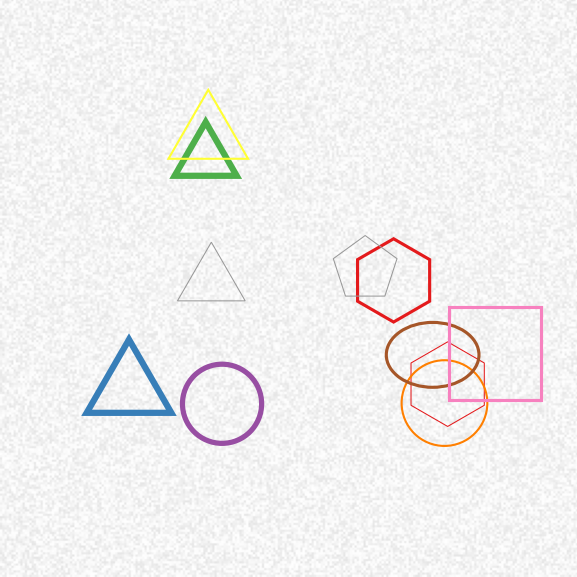[{"shape": "hexagon", "thickness": 0.5, "radius": 0.37, "center": [0.775, 0.334]}, {"shape": "hexagon", "thickness": 1.5, "radius": 0.36, "center": [0.682, 0.514]}, {"shape": "triangle", "thickness": 3, "radius": 0.42, "center": [0.223, 0.327]}, {"shape": "triangle", "thickness": 3, "radius": 0.31, "center": [0.356, 0.726]}, {"shape": "circle", "thickness": 2.5, "radius": 0.34, "center": [0.385, 0.3]}, {"shape": "circle", "thickness": 1, "radius": 0.37, "center": [0.77, 0.301]}, {"shape": "triangle", "thickness": 1, "radius": 0.4, "center": [0.361, 0.764]}, {"shape": "oval", "thickness": 1.5, "radius": 0.4, "center": [0.749, 0.385]}, {"shape": "square", "thickness": 1.5, "radius": 0.4, "center": [0.857, 0.388]}, {"shape": "pentagon", "thickness": 0.5, "radius": 0.29, "center": [0.632, 0.533]}, {"shape": "triangle", "thickness": 0.5, "radius": 0.34, "center": [0.366, 0.512]}]